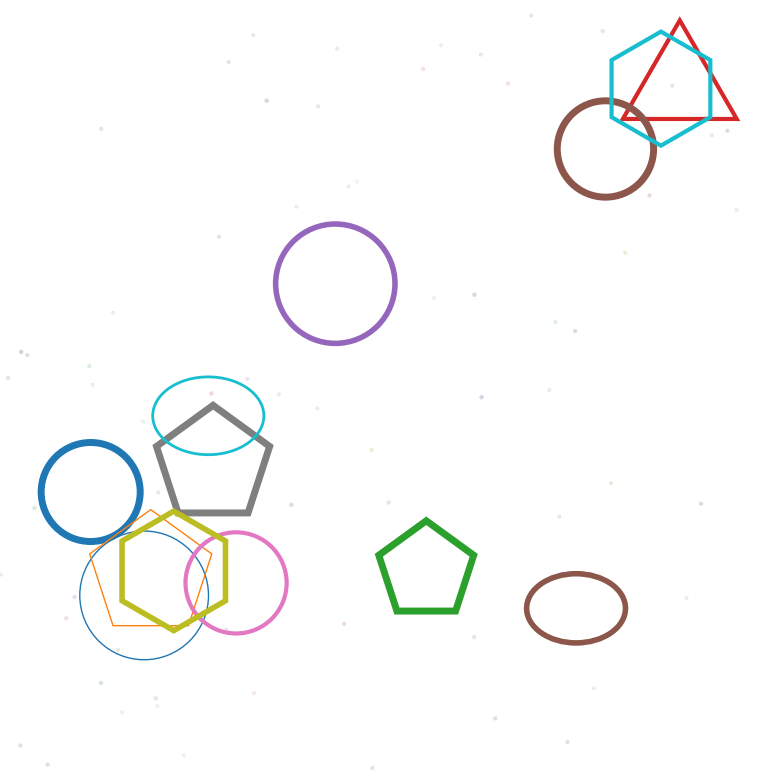[{"shape": "circle", "thickness": 0.5, "radius": 0.42, "center": [0.187, 0.227]}, {"shape": "circle", "thickness": 2.5, "radius": 0.32, "center": [0.118, 0.361]}, {"shape": "pentagon", "thickness": 0.5, "radius": 0.42, "center": [0.196, 0.255]}, {"shape": "pentagon", "thickness": 2.5, "radius": 0.32, "center": [0.554, 0.259]}, {"shape": "triangle", "thickness": 1.5, "radius": 0.43, "center": [0.883, 0.888]}, {"shape": "circle", "thickness": 2, "radius": 0.39, "center": [0.435, 0.632]}, {"shape": "circle", "thickness": 2.5, "radius": 0.31, "center": [0.786, 0.807]}, {"shape": "oval", "thickness": 2, "radius": 0.32, "center": [0.748, 0.21]}, {"shape": "circle", "thickness": 1.5, "radius": 0.33, "center": [0.307, 0.243]}, {"shape": "pentagon", "thickness": 2.5, "radius": 0.39, "center": [0.277, 0.396]}, {"shape": "hexagon", "thickness": 2, "radius": 0.39, "center": [0.226, 0.259]}, {"shape": "hexagon", "thickness": 1.5, "radius": 0.37, "center": [0.858, 0.885]}, {"shape": "oval", "thickness": 1, "radius": 0.36, "center": [0.27, 0.46]}]